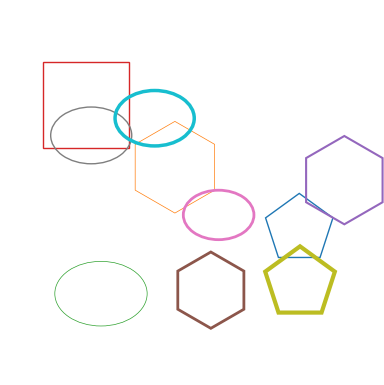[{"shape": "pentagon", "thickness": 1, "radius": 0.46, "center": [0.777, 0.406]}, {"shape": "hexagon", "thickness": 0.5, "radius": 0.6, "center": [0.454, 0.566]}, {"shape": "oval", "thickness": 0.5, "radius": 0.6, "center": [0.262, 0.237]}, {"shape": "square", "thickness": 1, "radius": 0.56, "center": [0.223, 0.727]}, {"shape": "hexagon", "thickness": 1.5, "radius": 0.57, "center": [0.894, 0.532]}, {"shape": "hexagon", "thickness": 2, "radius": 0.5, "center": [0.548, 0.246]}, {"shape": "oval", "thickness": 2, "radius": 0.46, "center": [0.568, 0.442]}, {"shape": "oval", "thickness": 1, "radius": 0.53, "center": [0.237, 0.648]}, {"shape": "pentagon", "thickness": 3, "radius": 0.48, "center": [0.779, 0.265]}, {"shape": "oval", "thickness": 2.5, "radius": 0.51, "center": [0.402, 0.693]}]